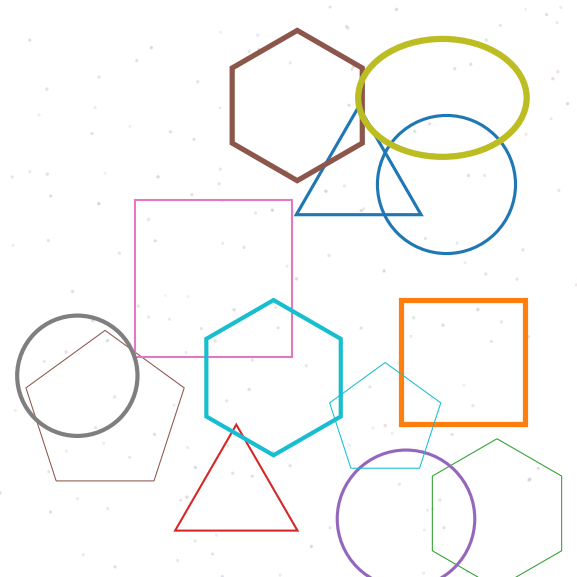[{"shape": "circle", "thickness": 1.5, "radius": 0.6, "center": [0.773, 0.68]}, {"shape": "triangle", "thickness": 1.5, "radius": 0.62, "center": [0.621, 0.69]}, {"shape": "square", "thickness": 2.5, "radius": 0.53, "center": [0.802, 0.372]}, {"shape": "hexagon", "thickness": 0.5, "radius": 0.65, "center": [0.861, 0.11]}, {"shape": "triangle", "thickness": 1, "radius": 0.61, "center": [0.409, 0.142]}, {"shape": "circle", "thickness": 1.5, "radius": 0.6, "center": [0.703, 0.101]}, {"shape": "hexagon", "thickness": 2.5, "radius": 0.65, "center": [0.515, 0.816]}, {"shape": "pentagon", "thickness": 0.5, "radius": 0.72, "center": [0.182, 0.283]}, {"shape": "square", "thickness": 1, "radius": 0.68, "center": [0.369, 0.517]}, {"shape": "circle", "thickness": 2, "radius": 0.52, "center": [0.134, 0.348]}, {"shape": "oval", "thickness": 3, "radius": 0.73, "center": [0.766, 0.83]}, {"shape": "hexagon", "thickness": 2, "radius": 0.67, "center": [0.474, 0.345]}, {"shape": "pentagon", "thickness": 0.5, "radius": 0.51, "center": [0.667, 0.27]}]